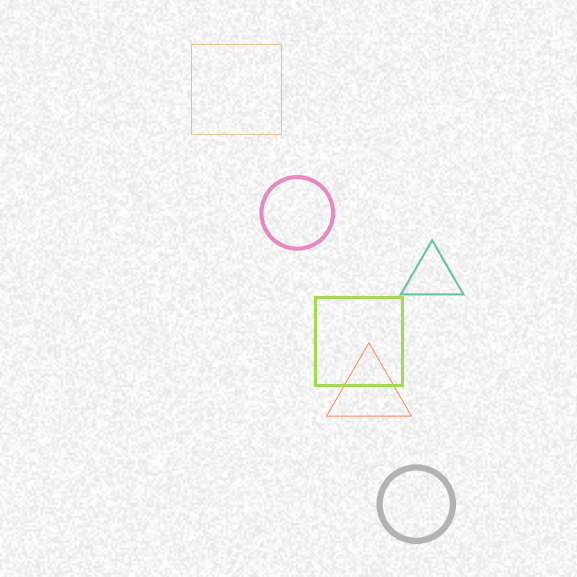[{"shape": "triangle", "thickness": 1, "radius": 0.31, "center": [0.748, 0.521]}, {"shape": "triangle", "thickness": 0.5, "radius": 0.42, "center": [0.639, 0.321]}, {"shape": "circle", "thickness": 2, "radius": 0.31, "center": [0.515, 0.631]}, {"shape": "square", "thickness": 1.5, "radius": 0.38, "center": [0.621, 0.409]}, {"shape": "square", "thickness": 0.5, "radius": 0.39, "center": [0.409, 0.845]}, {"shape": "circle", "thickness": 3, "radius": 0.32, "center": [0.721, 0.126]}]